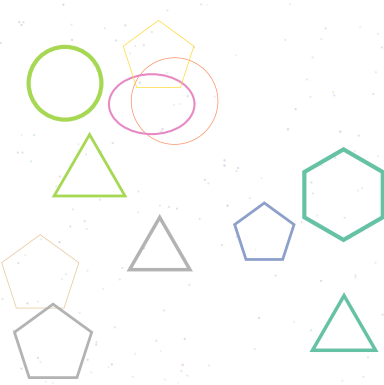[{"shape": "hexagon", "thickness": 3, "radius": 0.59, "center": [0.892, 0.494]}, {"shape": "triangle", "thickness": 2.5, "radius": 0.47, "center": [0.894, 0.137]}, {"shape": "circle", "thickness": 0.5, "radius": 0.56, "center": [0.454, 0.738]}, {"shape": "pentagon", "thickness": 2, "radius": 0.41, "center": [0.687, 0.392]}, {"shape": "oval", "thickness": 1.5, "radius": 0.56, "center": [0.394, 0.729]}, {"shape": "triangle", "thickness": 2, "radius": 0.53, "center": [0.233, 0.544]}, {"shape": "circle", "thickness": 3, "radius": 0.47, "center": [0.169, 0.784]}, {"shape": "pentagon", "thickness": 0.5, "radius": 0.48, "center": [0.412, 0.85]}, {"shape": "pentagon", "thickness": 0.5, "radius": 0.53, "center": [0.104, 0.285]}, {"shape": "triangle", "thickness": 2.5, "radius": 0.45, "center": [0.415, 0.345]}, {"shape": "pentagon", "thickness": 2, "radius": 0.53, "center": [0.138, 0.104]}]